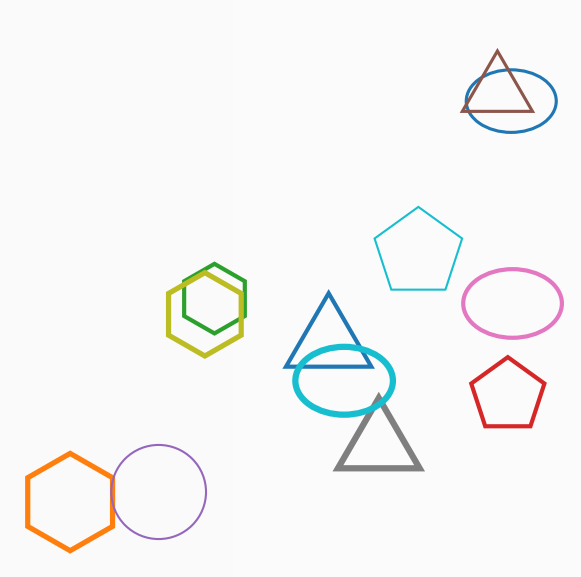[{"shape": "triangle", "thickness": 2, "radius": 0.42, "center": [0.565, 0.407]}, {"shape": "oval", "thickness": 1.5, "radius": 0.39, "center": [0.88, 0.824]}, {"shape": "hexagon", "thickness": 2.5, "radius": 0.42, "center": [0.121, 0.13]}, {"shape": "hexagon", "thickness": 2, "radius": 0.3, "center": [0.369, 0.482]}, {"shape": "pentagon", "thickness": 2, "radius": 0.33, "center": [0.874, 0.315]}, {"shape": "circle", "thickness": 1, "radius": 0.41, "center": [0.273, 0.147]}, {"shape": "triangle", "thickness": 1.5, "radius": 0.35, "center": [0.856, 0.841]}, {"shape": "oval", "thickness": 2, "radius": 0.42, "center": [0.882, 0.474]}, {"shape": "triangle", "thickness": 3, "radius": 0.41, "center": [0.652, 0.229]}, {"shape": "hexagon", "thickness": 2.5, "radius": 0.36, "center": [0.352, 0.455]}, {"shape": "pentagon", "thickness": 1, "radius": 0.4, "center": [0.72, 0.562]}, {"shape": "oval", "thickness": 3, "radius": 0.42, "center": [0.592, 0.34]}]